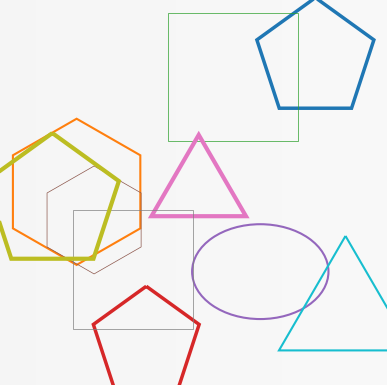[{"shape": "pentagon", "thickness": 2.5, "radius": 0.79, "center": [0.814, 0.847]}, {"shape": "hexagon", "thickness": 1.5, "radius": 0.95, "center": [0.198, 0.502]}, {"shape": "square", "thickness": 0.5, "radius": 0.83, "center": [0.601, 0.8]}, {"shape": "pentagon", "thickness": 2.5, "radius": 0.72, "center": [0.377, 0.113]}, {"shape": "oval", "thickness": 1.5, "radius": 0.88, "center": [0.672, 0.294]}, {"shape": "hexagon", "thickness": 0.5, "radius": 0.7, "center": [0.243, 0.429]}, {"shape": "triangle", "thickness": 3, "radius": 0.7, "center": [0.513, 0.509]}, {"shape": "square", "thickness": 0.5, "radius": 0.77, "center": [0.343, 0.3]}, {"shape": "pentagon", "thickness": 3, "radius": 0.9, "center": [0.135, 0.474]}, {"shape": "triangle", "thickness": 1.5, "radius": 0.99, "center": [0.892, 0.189]}]